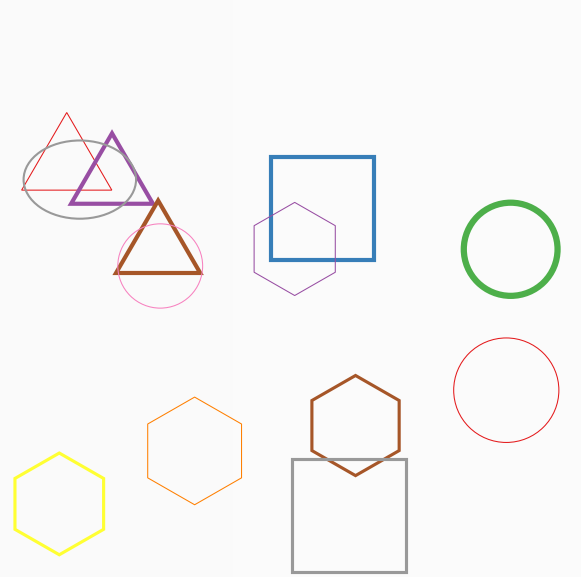[{"shape": "circle", "thickness": 0.5, "radius": 0.45, "center": [0.871, 0.323]}, {"shape": "triangle", "thickness": 0.5, "radius": 0.45, "center": [0.115, 0.715]}, {"shape": "square", "thickness": 2, "radius": 0.44, "center": [0.555, 0.638]}, {"shape": "circle", "thickness": 3, "radius": 0.4, "center": [0.879, 0.567]}, {"shape": "hexagon", "thickness": 0.5, "radius": 0.4, "center": [0.507, 0.568]}, {"shape": "triangle", "thickness": 2, "radius": 0.41, "center": [0.193, 0.687]}, {"shape": "hexagon", "thickness": 0.5, "radius": 0.47, "center": [0.335, 0.218]}, {"shape": "hexagon", "thickness": 1.5, "radius": 0.44, "center": [0.102, 0.127]}, {"shape": "triangle", "thickness": 2, "radius": 0.42, "center": [0.272, 0.568]}, {"shape": "hexagon", "thickness": 1.5, "radius": 0.43, "center": [0.612, 0.262]}, {"shape": "circle", "thickness": 0.5, "radius": 0.36, "center": [0.276, 0.539]}, {"shape": "oval", "thickness": 1, "radius": 0.48, "center": [0.137, 0.688]}, {"shape": "square", "thickness": 1.5, "radius": 0.49, "center": [0.6, 0.106]}]